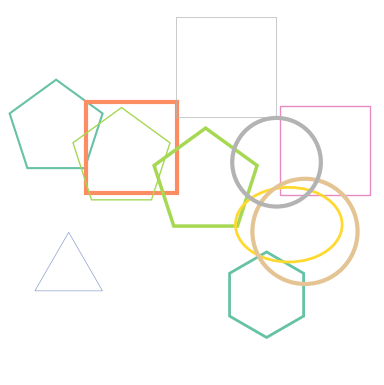[{"shape": "hexagon", "thickness": 2, "radius": 0.56, "center": [0.692, 0.235]}, {"shape": "pentagon", "thickness": 1.5, "radius": 0.63, "center": [0.146, 0.666]}, {"shape": "square", "thickness": 3, "radius": 0.59, "center": [0.341, 0.616]}, {"shape": "triangle", "thickness": 0.5, "radius": 0.51, "center": [0.178, 0.295]}, {"shape": "square", "thickness": 1, "radius": 0.58, "center": [0.844, 0.61]}, {"shape": "pentagon", "thickness": 1, "radius": 0.66, "center": [0.316, 0.588]}, {"shape": "pentagon", "thickness": 2.5, "radius": 0.7, "center": [0.534, 0.527]}, {"shape": "oval", "thickness": 2, "radius": 0.69, "center": [0.75, 0.416]}, {"shape": "circle", "thickness": 3, "radius": 0.68, "center": [0.792, 0.399]}, {"shape": "square", "thickness": 0.5, "radius": 0.65, "center": [0.588, 0.826]}, {"shape": "circle", "thickness": 3, "radius": 0.58, "center": [0.718, 0.579]}]